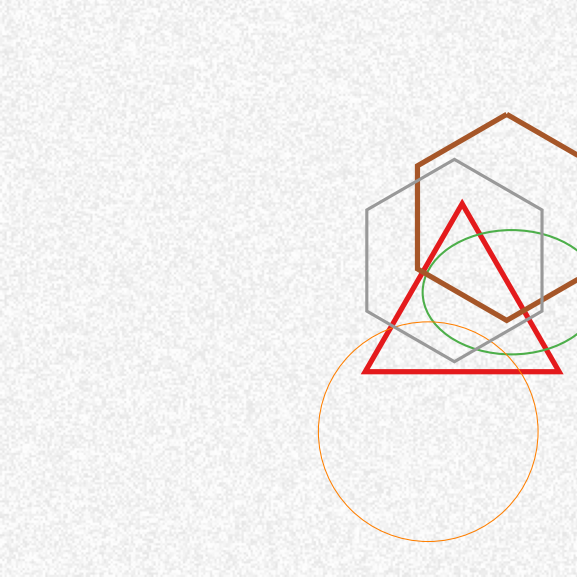[{"shape": "triangle", "thickness": 2.5, "radius": 0.97, "center": [0.8, 0.452]}, {"shape": "oval", "thickness": 1, "radius": 0.77, "center": [0.886, 0.493]}, {"shape": "circle", "thickness": 0.5, "radius": 0.95, "center": [0.742, 0.252]}, {"shape": "hexagon", "thickness": 2.5, "radius": 0.89, "center": [0.877, 0.623]}, {"shape": "hexagon", "thickness": 1.5, "radius": 0.88, "center": [0.787, 0.548]}]